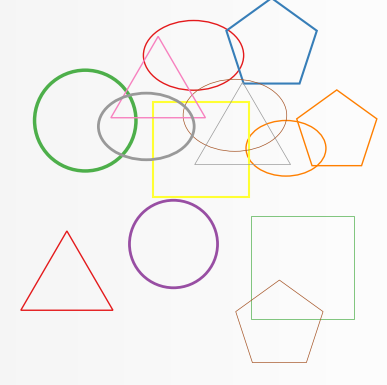[{"shape": "oval", "thickness": 1, "radius": 0.65, "center": [0.499, 0.856]}, {"shape": "triangle", "thickness": 1, "radius": 0.69, "center": [0.173, 0.263]}, {"shape": "pentagon", "thickness": 1.5, "radius": 0.61, "center": [0.701, 0.882]}, {"shape": "square", "thickness": 0.5, "radius": 0.67, "center": [0.781, 0.305]}, {"shape": "circle", "thickness": 2.5, "radius": 0.65, "center": [0.22, 0.687]}, {"shape": "circle", "thickness": 2, "radius": 0.57, "center": [0.448, 0.366]}, {"shape": "oval", "thickness": 1, "radius": 0.52, "center": [0.738, 0.615]}, {"shape": "pentagon", "thickness": 1, "radius": 0.54, "center": [0.869, 0.658]}, {"shape": "square", "thickness": 1.5, "radius": 0.62, "center": [0.519, 0.612]}, {"shape": "pentagon", "thickness": 0.5, "radius": 0.59, "center": [0.721, 0.154]}, {"shape": "oval", "thickness": 0.5, "radius": 0.67, "center": [0.606, 0.701]}, {"shape": "triangle", "thickness": 1, "radius": 0.7, "center": [0.408, 0.765]}, {"shape": "oval", "thickness": 2, "radius": 0.62, "center": [0.377, 0.672]}, {"shape": "triangle", "thickness": 0.5, "radius": 0.71, "center": [0.626, 0.644]}]